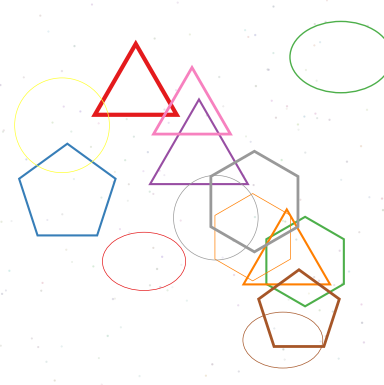[{"shape": "triangle", "thickness": 3, "radius": 0.61, "center": [0.353, 0.763]}, {"shape": "oval", "thickness": 0.5, "radius": 0.54, "center": [0.374, 0.321]}, {"shape": "pentagon", "thickness": 1.5, "radius": 0.66, "center": [0.175, 0.495]}, {"shape": "oval", "thickness": 1, "radius": 0.66, "center": [0.885, 0.852]}, {"shape": "hexagon", "thickness": 1.5, "radius": 0.58, "center": [0.792, 0.321]}, {"shape": "triangle", "thickness": 1.5, "radius": 0.73, "center": [0.517, 0.595]}, {"shape": "hexagon", "thickness": 0.5, "radius": 0.57, "center": [0.656, 0.384]}, {"shape": "triangle", "thickness": 1.5, "radius": 0.65, "center": [0.745, 0.326]}, {"shape": "circle", "thickness": 0.5, "radius": 0.62, "center": [0.161, 0.675]}, {"shape": "oval", "thickness": 0.5, "radius": 0.52, "center": [0.735, 0.117]}, {"shape": "pentagon", "thickness": 2, "radius": 0.55, "center": [0.777, 0.189]}, {"shape": "triangle", "thickness": 2, "radius": 0.58, "center": [0.499, 0.709]}, {"shape": "circle", "thickness": 0.5, "radius": 0.55, "center": [0.561, 0.435]}, {"shape": "hexagon", "thickness": 2, "radius": 0.65, "center": [0.661, 0.476]}]